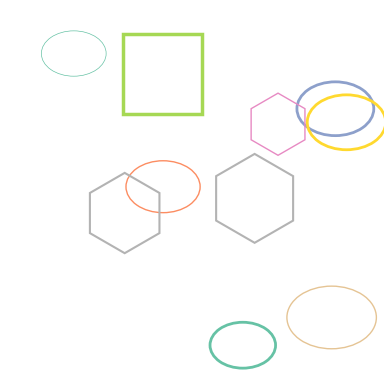[{"shape": "oval", "thickness": 2, "radius": 0.43, "center": [0.631, 0.103]}, {"shape": "oval", "thickness": 0.5, "radius": 0.42, "center": [0.192, 0.861]}, {"shape": "oval", "thickness": 1, "radius": 0.48, "center": [0.424, 0.515]}, {"shape": "oval", "thickness": 2, "radius": 0.5, "center": [0.871, 0.718]}, {"shape": "hexagon", "thickness": 1, "radius": 0.4, "center": [0.722, 0.677]}, {"shape": "square", "thickness": 2.5, "radius": 0.52, "center": [0.423, 0.808]}, {"shape": "oval", "thickness": 2, "radius": 0.51, "center": [0.9, 0.682]}, {"shape": "oval", "thickness": 1, "radius": 0.58, "center": [0.861, 0.175]}, {"shape": "hexagon", "thickness": 1.5, "radius": 0.58, "center": [0.661, 0.485]}, {"shape": "hexagon", "thickness": 1.5, "radius": 0.52, "center": [0.324, 0.447]}]